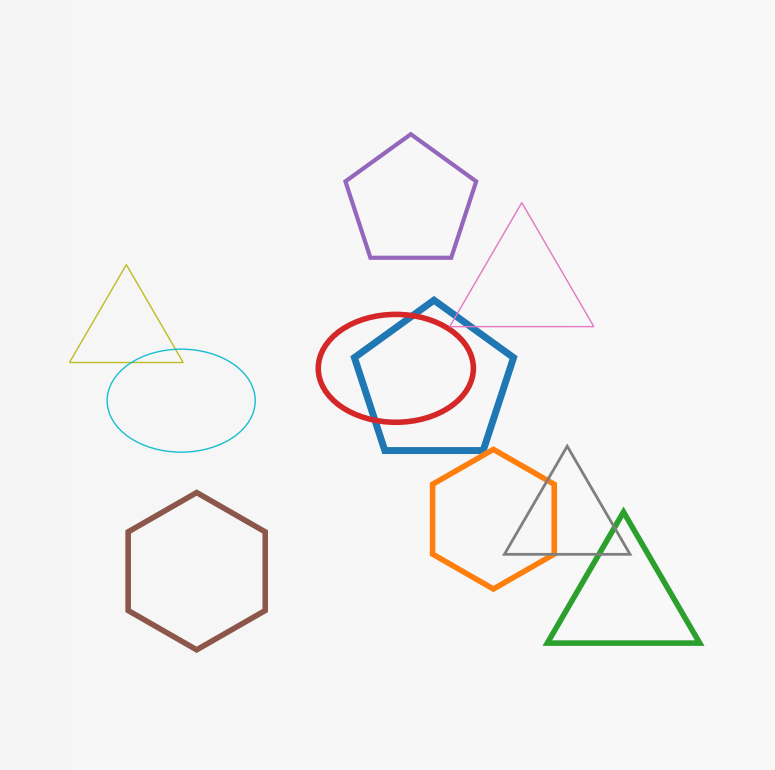[{"shape": "pentagon", "thickness": 2.5, "radius": 0.54, "center": [0.56, 0.502]}, {"shape": "hexagon", "thickness": 2, "radius": 0.45, "center": [0.637, 0.326]}, {"shape": "triangle", "thickness": 2, "radius": 0.57, "center": [0.805, 0.222]}, {"shape": "oval", "thickness": 2, "radius": 0.5, "center": [0.511, 0.522]}, {"shape": "pentagon", "thickness": 1.5, "radius": 0.44, "center": [0.53, 0.737]}, {"shape": "hexagon", "thickness": 2, "radius": 0.51, "center": [0.254, 0.258]}, {"shape": "triangle", "thickness": 0.5, "radius": 0.54, "center": [0.673, 0.629]}, {"shape": "triangle", "thickness": 1, "radius": 0.47, "center": [0.732, 0.327]}, {"shape": "triangle", "thickness": 0.5, "radius": 0.42, "center": [0.163, 0.572]}, {"shape": "oval", "thickness": 0.5, "radius": 0.48, "center": [0.234, 0.48]}]